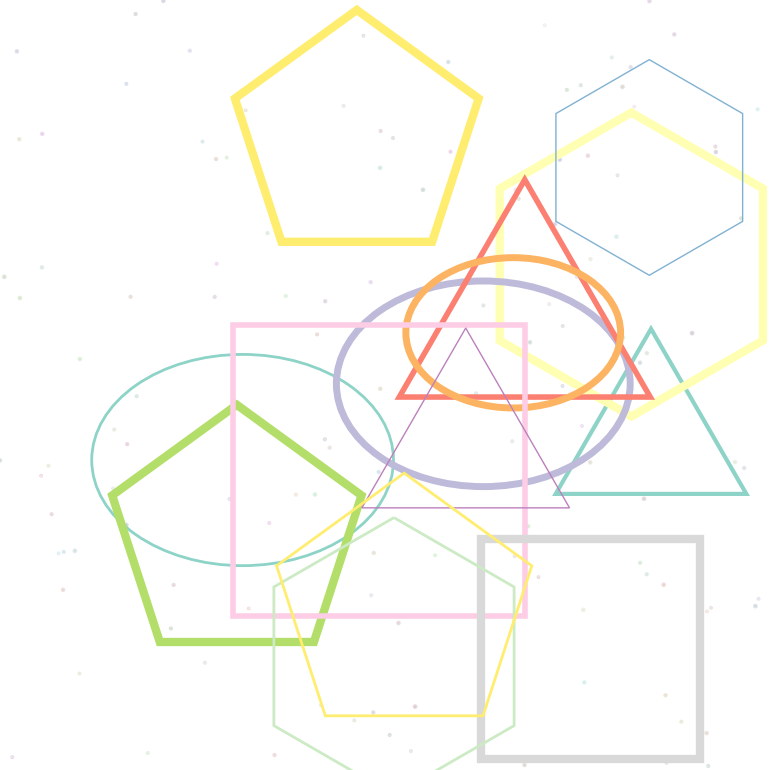[{"shape": "triangle", "thickness": 1.5, "radius": 0.71, "center": [0.845, 0.43]}, {"shape": "oval", "thickness": 1, "radius": 0.98, "center": [0.315, 0.403]}, {"shape": "hexagon", "thickness": 3, "radius": 0.99, "center": [0.82, 0.656]}, {"shape": "oval", "thickness": 2.5, "radius": 0.95, "center": [0.628, 0.502]}, {"shape": "triangle", "thickness": 2, "radius": 0.94, "center": [0.682, 0.578]}, {"shape": "hexagon", "thickness": 0.5, "radius": 0.7, "center": [0.843, 0.783]}, {"shape": "oval", "thickness": 2.5, "radius": 0.7, "center": [0.667, 0.568]}, {"shape": "pentagon", "thickness": 3, "radius": 0.85, "center": [0.308, 0.304]}, {"shape": "square", "thickness": 2, "radius": 0.95, "center": [0.492, 0.389]}, {"shape": "square", "thickness": 3, "radius": 0.71, "center": [0.767, 0.157]}, {"shape": "triangle", "thickness": 0.5, "radius": 0.78, "center": [0.605, 0.418]}, {"shape": "hexagon", "thickness": 1, "radius": 0.9, "center": [0.512, 0.148]}, {"shape": "pentagon", "thickness": 3, "radius": 0.83, "center": [0.463, 0.821]}, {"shape": "pentagon", "thickness": 1, "radius": 0.87, "center": [0.525, 0.211]}]